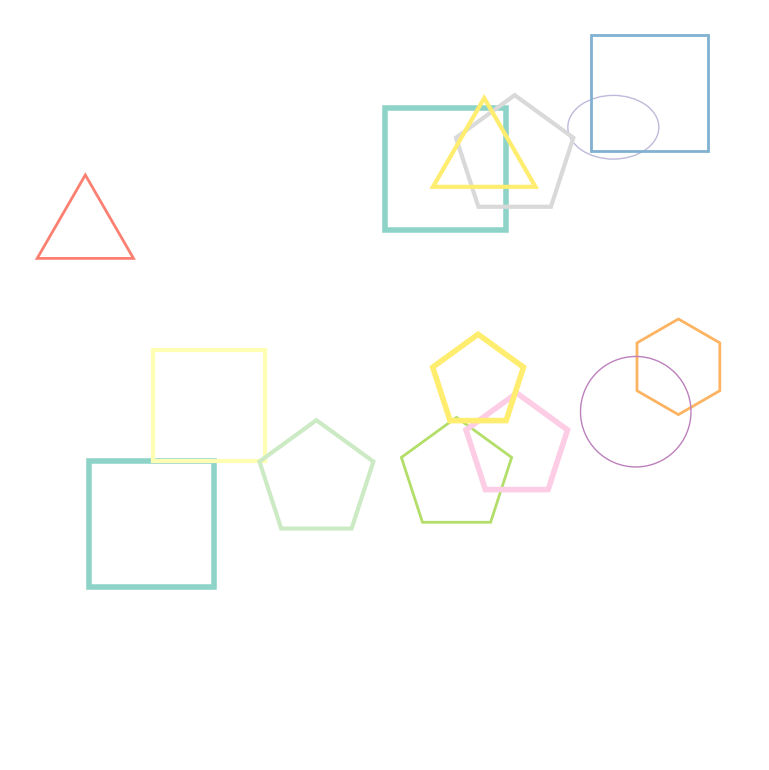[{"shape": "square", "thickness": 2, "radius": 0.4, "center": [0.579, 0.78]}, {"shape": "square", "thickness": 2, "radius": 0.41, "center": [0.197, 0.32]}, {"shape": "square", "thickness": 1.5, "radius": 0.36, "center": [0.271, 0.473]}, {"shape": "oval", "thickness": 0.5, "radius": 0.3, "center": [0.797, 0.835]}, {"shape": "triangle", "thickness": 1, "radius": 0.36, "center": [0.111, 0.701]}, {"shape": "square", "thickness": 1, "radius": 0.38, "center": [0.844, 0.879]}, {"shape": "hexagon", "thickness": 1, "radius": 0.31, "center": [0.881, 0.524]}, {"shape": "pentagon", "thickness": 1, "radius": 0.38, "center": [0.593, 0.383]}, {"shape": "pentagon", "thickness": 2, "radius": 0.35, "center": [0.671, 0.42]}, {"shape": "pentagon", "thickness": 1.5, "radius": 0.4, "center": [0.668, 0.796]}, {"shape": "circle", "thickness": 0.5, "radius": 0.36, "center": [0.826, 0.465]}, {"shape": "pentagon", "thickness": 1.5, "radius": 0.39, "center": [0.411, 0.377]}, {"shape": "triangle", "thickness": 1.5, "radius": 0.38, "center": [0.629, 0.796]}, {"shape": "pentagon", "thickness": 2, "radius": 0.31, "center": [0.621, 0.504]}]